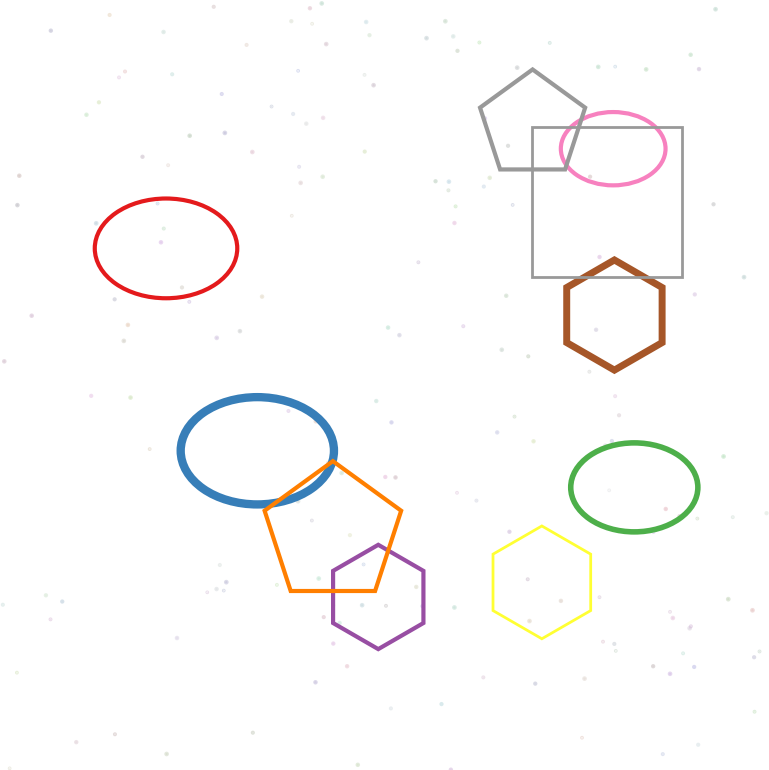[{"shape": "oval", "thickness": 1.5, "radius": 0.46, "center": [0.216, 0.677]}, {"shape": "oval", "thickness": 3, "radius": 0.5, "center": [0.334, 0.415]}, {"shape": "oval", "thickness": 2, "radius": 0.41, "center": [0.824, 0.367]}, {"shape": "hexagon", "thickness": 1.5, "radius": 0.34, "center": [0.491, 0.225]}, {"shape": "pentagon", "thickness": 1.5, "radius": 0.47, "center": [0.432, 0.308]}, {"shape": "hexagon", "thickness": 1, "radius": 0.37, "center": [0.704, 0.244]}, {"shape": "hexagon", "thickness": 2.5, "radius": 0.36, "center": [0.798, 0.591]}, {"shape": "oval", "thickness": 1.5, "radius": 0.34, "center": [0.796, 0.807]}, {"shape": "square", "thickness": 1, "radius": 0.49, "center": [0.789, 0.738]}, {"shape": "pentagon", "thickness": 1.5, "radius": 0.36, "center": [0.692, 0.838]}]